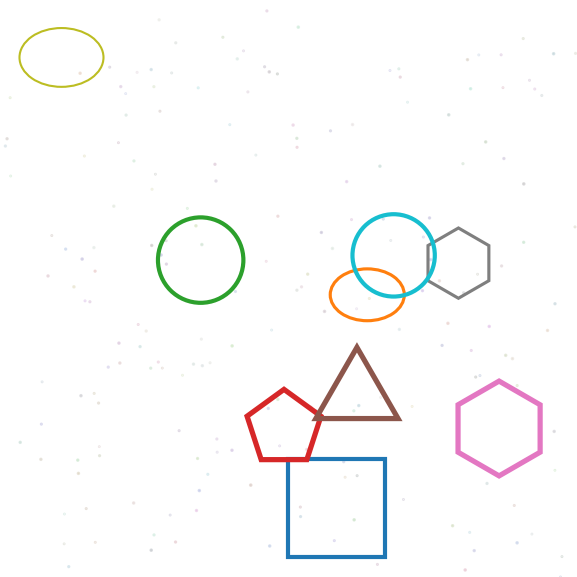[{"shape": "square", "thickness": 2, "radius": 0.42, "center": [0.583, 0.12]}, {"shape": "oval", "thickness": 1.5, "radius": 0.32, "center": [0.636, 0.489]}, {"shape": "circle", "thickness": 2, "radius": 0.37, "center": [0.347, 0.549]}, {"shape": "pentagon", "thickness": 2.5, "radius": 0.34, "center": [0.492, 0.258]}, {"shape": "triangle", "thickness": 2.5, "radius": 0.41, "center": [0.618, 0.315]}, {"shape": "hexagon", "thickness": 2.5, "radius": 0.41, "center": [0.864, 0.257]}, {"shape": "hexagon", "thickness": 1.5, "radius": 0.3, "center": [0.794, 0.544]}, {"shape": "oval", "thickness": 1, "radius": 0.36, "center": [0.106, 0.9]}, {"shape": "circle", "thickness": 2, "radius": 0.36, "center": [0.682, 0.557]}]